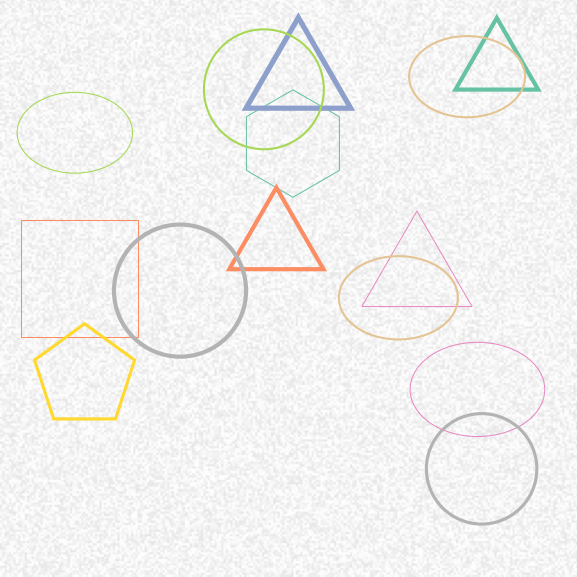[{"shape": "hexagon", "thickness": 0.5, "radius": 0.46, "center": [0.507, 0.751]}, {"shape": "triangle", "thickness": 2, "radius": 0.41, "center": [0.86, 0.885]}, {"shape": "triangle", "thickness": 2, "radius": 0.47, "center": [0.479, 0.58]}, {"shape": "square", "thickness": 0.5, "radius": 0.51, "center": [0.138, 0.517]}, {"shape": "triangle", "thickness": 2.5, "radius": 0.52, "center": [0.517, 0.864]}, {"shape": "triangle", "thickness": 0.5, "radius": 0.55, "center": [0.722, 0.523]}, {"shape": "oval", "thickness": 0.5, "radius": 0.58, "center": [0.827, 0.325]}, {"shape": "circle", "thickness": 1, "radius": 0.52, "center": [0.457, 0.845]}, {"shape": "oval", "thickness": 0.5, "radius": 0.5, "center": [0.13, 0.769]}, {"shape": "pentagon", "thickness": 1.5, "radius": 0.46, "center": [0.146, 0.347]}, {"shape": "oval", "thickness": 1, "radius": 0.52, "center": [0.69, 0.483]}, {"shape": "oval", "thickness": 1, "radius": 0.5, "center": [0.809, 0.866]}, {"shape": "circle", "thickness": 1.5, "radius": 0.48, "center": [0.834, 0.187]}, {"shape": "circle", "thickness": 2, "radius": 0.57, "center": [0.312, 0.496]}]